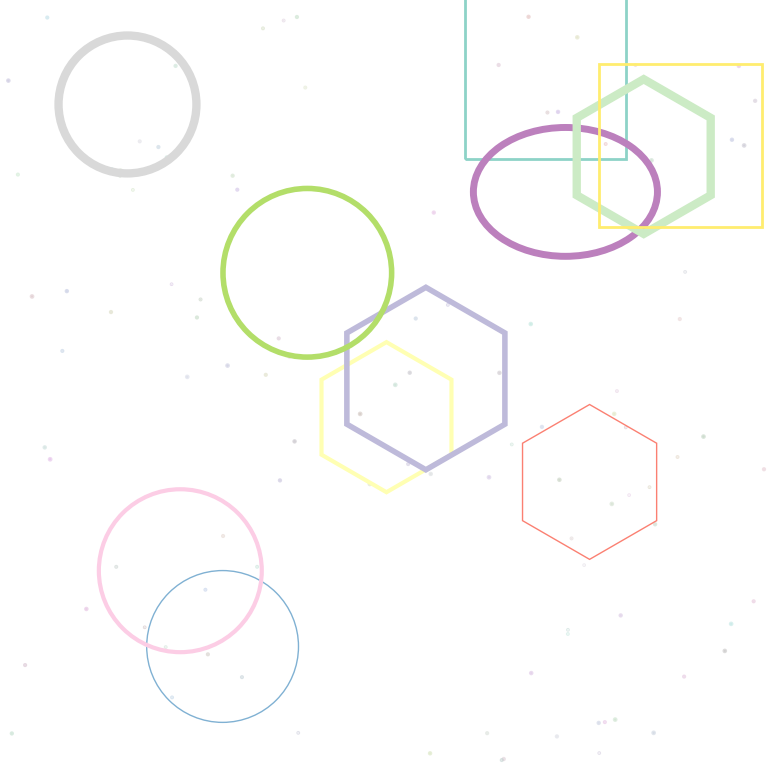[{"shape": "square", "thickness": 1, "radius": 0.53, "center": [0.708, 0.898]}, {"shape": "hexagon", "thickness": 1.5, "radius": 0.49, "center": [0.502, 0.458]}, {"shape": "hexagon", "thickness": 2, "radius": 0.59, "center": [0.553, 0.508]}, {"shape": "hexagon", "thickness": 0.5, "radius": 0.5, "center": [0.766, 0.374]}, {"shape": "circle", "thickness": 0.5, "radius": 0.49, "center": [0.289, 0.16]}, {"shape": "circle", "thickness": 2, "radius": 0.55, "center": [0.399, 0.646]}, {"shape": "circle", "thickness": 1.5, "radius": 0.53, "center": [0.234, 0.259]}, {"shape": "circle", "thickness": 3, "radius": 0.45, "center": [0.166, 0.864]}, {"shape": "oval", "thickness": 2.5, "radius": 0.6, "center": [0.734, 0.751]}, {"shape": "hexagon", "thickness": 3, "radius": 0.5, "center": [0.836, 0.797]}, {"shape": "square", "thickness": 1, "radius": 0.53, "center": [0.884, 0.811]}]